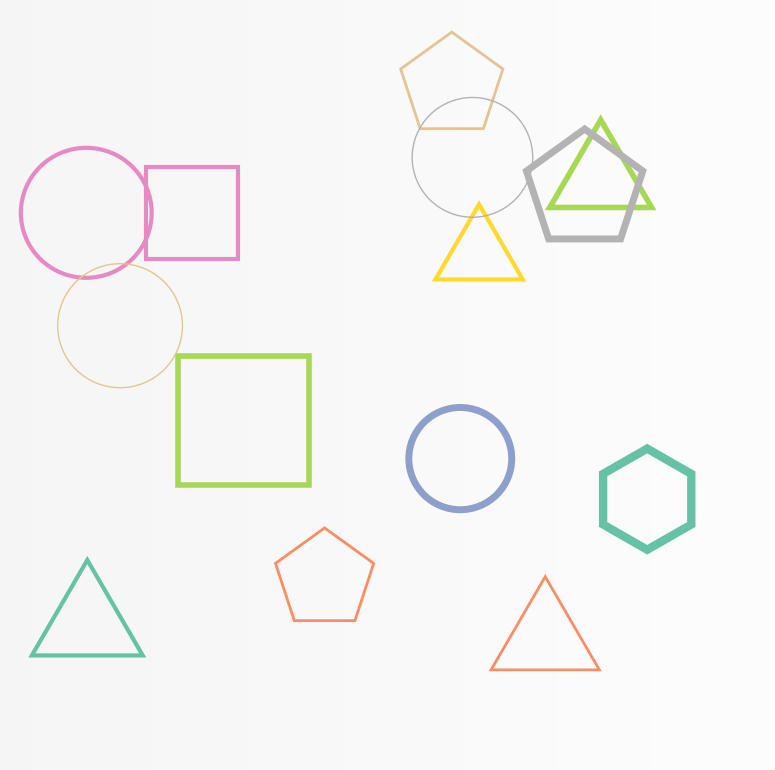[{"shape": "triangle", "thickness": 1.5, "radius": 0.41, "center": [0.113, 0.19]}, {"shape": "hexagon", "thickness": 3, "radius": 0.33, "center": [0.835, 0.352]}, {"shape": "triangle", "thickness": 1, "radius": 0.4, "center": [0.704, 0.17]}, {"shape": "pentagon", "thickness": 1, "radius": 0.33, "center": [0.419, 0.248]}, {"shape": "circle", "thickness": 2.5, "radius": 0.33, "center": [0.594, 0.404]}, {"shape": "square", "thickness": 1.5, "radius": 0.3, "center": [0.248, 0.723]}, {"shape": "circle", "thickness": 1.5, "radius": 0.42, "center": [0.111, 0.724]}, {"shape": "square", "thickness": 2, "radius": 0.42, "center": [0.314, 0.454]}, {"shape": "triangle", "thickness": 2, "radius": 0.38, "center": [0.775, 0.768]}, {"shape": "triangle", "thickness": 1.5, "radius": 0.33, "center": [0.618, 0.67]}, {"shape": "circle", "thickness": 0.5, "radius": 0.4, "center": [0.155, 0.577]}, {"shape": "pentagon", "thickness": 1, "radius": 0.35, "center": [0.583, 0.889]}, {"shape": "circle", "thickness": 0.5, "radius": 0.39, "center": [0.61, 0.796]}, {"shape": "pentagon", "thickness": 2.5, "radius": 0.39, "center": [0.754, 0.754]}]